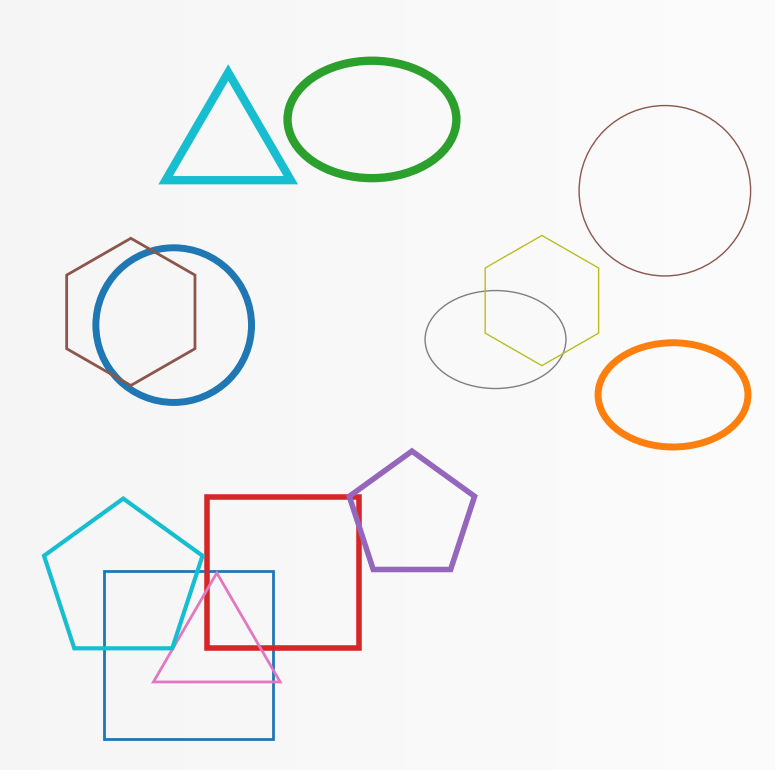[{"shape": "square", "thickness": 1, "radius": 0.55, "center": [0.243, 0.15]}, {"shape": "circle", "thickness": 2.5, "radius": 0.5, "center": [0.224, 0.578]}, {"shape": "oval", "thickness": 2.5, "radius": 0.48, "center": [0.868, 0.487]}, {"shape": "oval", "thickness": 3, "radius": 0.54, "center": [0.48, 0.845]}, {"shape": "square", "thickness": 2, "radius": 0.49, "center": [0.365, 0.256]}, {"shape": "pentagon", "thickness": 2, "radius": 0.42, "center": [0.532, 0.329]}, {"shape": "circle", "thickness": 0.5, "radius": 0.55, "center": [0.858, 0.752]}, {"shape": "hexagon", "thickness": 1, "radius": 0.48, "center": [0.169, 0.595]}, {"shape": "triangle", "thickness": 1, "radius": 0.47, "center": [0.28, 0.162]}, {"shape": "oval", "thickness": 0.5, "radius": 0.45, "center": [0.639, 0.559]}, {"shape": "hexagon", "thickness": 0.5, "radius": 0.42, "center": [0.699, 0.61]}, {"shape": "triangle", "thickness": 3, "radius": 0.47, "center": [0.294, 0.813]}, {"shape": "pentagon", "thickness": 1.5, "radius": 0.54, "center": [0.159, 0.245]}]